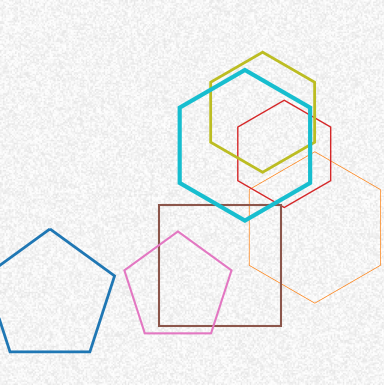[{"shape": "pentagon", "thickness": 2, "radius": 0.88, "center": [0.13, 0.229]}, {"shape": "hexagon", "thickness": 0.5, "radius": 0.98, "center": [0.818, 0.409]}, {"shape": "hexagon", "thickness": 1, "radius": 0.7, "center": [0.738, 0.6]}, {"shape": "square", "thickness": 1.5, "radius": 0.79, "center": [0.571, 0.311]}, {"shape": "pentagon", "thickness": 1.5, "radius": 0.73, "center": [0.462, 0.253]}, {"shape": "hexagon", "thickness": 2, "radius": 0.78, "center": [0.682, 0.708]}, {"shape": "hexagon", "thickness": 3, "radius": 0.98, "center": [0.636, 0.623]}]